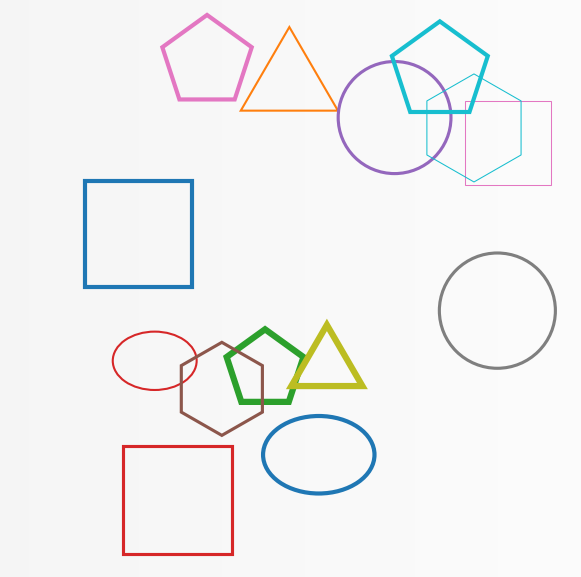[{"shape": "square", "thickness": 2, "radius": 0.46, "center": [0.238, 0.594]}, {"shape": "oval", "thickness": 2, "radius": 0.48, "center": [0.548, 0.212]}, {"shape": "triangle", "thickness": 1, "radius": 0.48, "center": [0.498, 0.856]}, {"shape": "pentagon", "thickness": 3, "radius": 0.35, "center": [0.456, 0.359]}, {"shape": "square", "thickness": 1.5, "radius": 0.47, "center": [0.305, 0.134]}, {"shape": "oval", "thickness": 1, "radius": 0.36, "center": [0.266, 0.374]}, {"shape": "circle", "thickness": 1.5, "radius": 0.49, "center": [0.679, 0.796]}, {"shape": "hexagon", "thickness": 1.5, "radius": 0.4, "center": [0.382, 0.326]}, {"shape": "pentagon", "thickness": 2, "radius": 0.4, "center": [0.356, 0.892]}, {"shape": "square", "thickness": 0.5, "radius": 0.37, "center": [0.874, 0.751]}, {"shape": "circle", "thickness": 1.5, "radius": 0.5, "center": [0.856, 0.461]}, {"shape": "triangle", "thickness": 3, "radius": 0.35, "center": [0.562, 0.366]}, {"shape": "pentagon", "thickness": 2, "radius": 0.43, "center": [0.757, 0.875]}, {"shape": "hexagon", "thickness": 0.5, "radius": 0.47, "center": [0.815, 0.778]}]